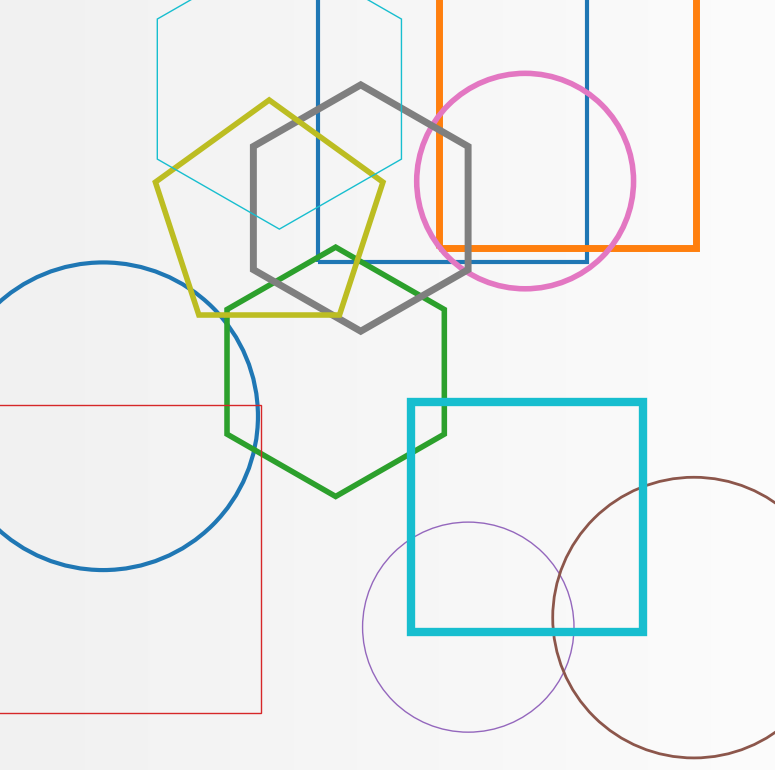[{"shape": "circle", "thickness": 1.5, "radius": 1.0, "center": [0.133, 0.459]}, {"shape": "square", "thickness": 1.5, "radius": 0.87, "center": [0.584, 0.834]}, {"shape": "square", "thickness": 2.5, "radius": 0.83, "center": [0.732, 0.844]}, {"shape": "hexagon", "thickness": 2, "radius": 0.81, "center": [0.433, 0.517]}, {"shape": "square", "thickness": 0.5, "radius": 1.0, "center": [0.137, 0.274]}, {"shape": "circle", "thickness": 0.5, "radius": 0.68, "center": [0.604, 0.186]}, {"shape": "circle", "thickness": 1, "radius": 0.91, "center": [0.895, 0.198]}, {"shape": "circle", "thickness": 2, "radius": 0.7, "center": [0.678, 0.765]}, {"shape": "hexagon", "thickness": 2.5, "radius": 0.8, "center": [0.465, 0.73]}, {"shape": "pentagon", "thickness": 2, "radius": 0.77, "center": [0.347, 0.716]}, {"shape": "hexagon", "thickness": 0.5, "radius": 0.91, "center": [0.36, 0.884]}, {"shape": "square", "thickness": 3, "radius": 0.75, "center": [0.68, 0.328]}]